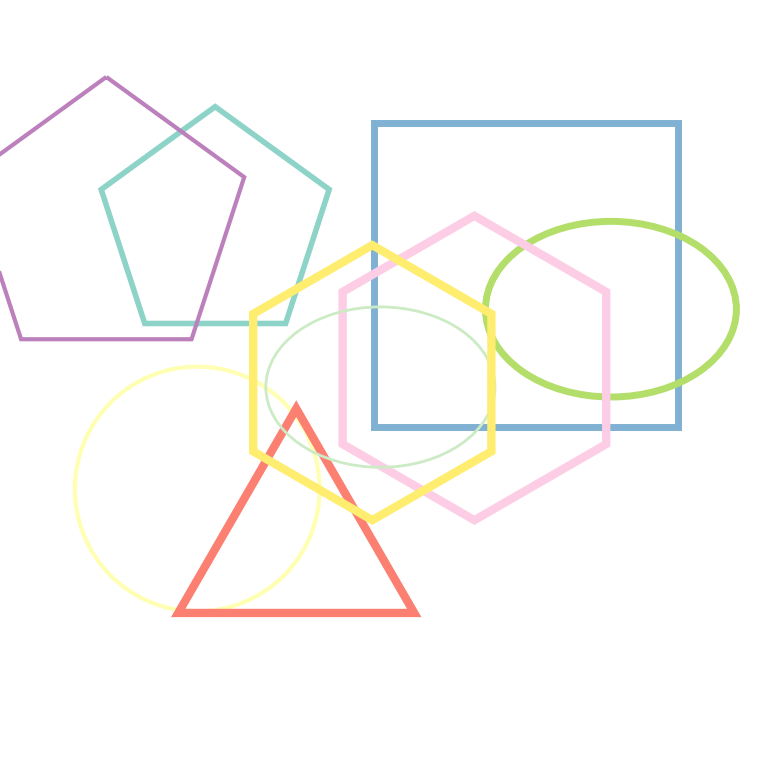[{"shape": "pentagon", "thickness": 2, "radius": 0.78, "center": [0.279, 0.706]}, {"shape": "circle", "thickness": 1.5, "radius": 0.79, "center": [0.256, 0.365]}, {"shape": "triangle", "thickness": 3, "radius": 0.88, "center": [0.385, 0.292]}, {"shape": "square", "thickness": 2.5, "radius": 0.99, "center": [0.683, 0.643]}, {"shape": "oval", "thickness": 2.5, "radius": 0.81, "center": [0.793, 0.598]}, {"shape": "hexagon", "thickness": 3, "radius": 0.99, "center": [0.616, 0.522]}, {"shape": "pentagon", "thickness": 1.5, "radius": 0.94, "center": [0.138, 0.712]}, {"shape": "oval", "thickness": 1, "radius": 0.74, "center": [0.494, 0.497]}, {"shape": "hexagon", "thickness": 3, "radius": 0.89, "center": [0.484, 0.503]}]